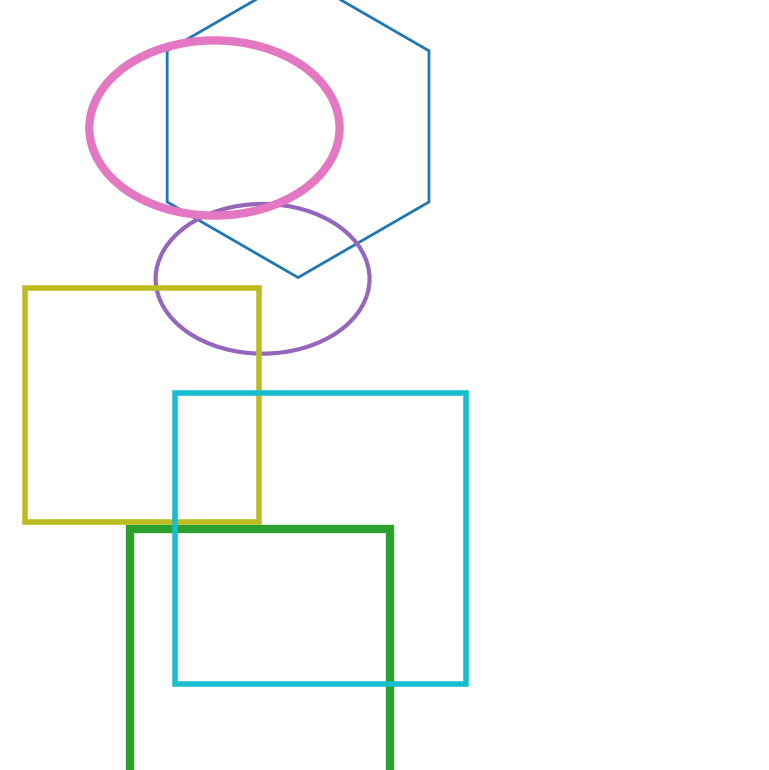[{"shape": "hexagon", "thickness": 1, "radius": 0.98, "center": [0.387, 0.836]}, {"shape": "square", "thickness": 3, "radius": 0.84, "center": [0.337, 0.144]}, {"shape": "oval", "thickness": 1.5, "radius": 0.69, "center": [0.341, 0.638]}, {"shape": "oval", "thickness": 3, "radius": 0.81, "center": [0.278, 0.834]}, {"shape": "square", "thickness": 2, "radius": 0.76, "center": [0.185, 0.474]}, {"shape": "square", "thickness": 2, "radius": 0.94, "center": [0.416, 0.3]}]